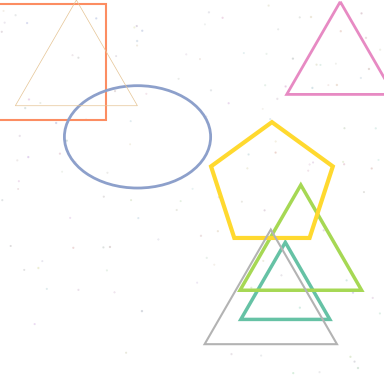[{"shape": "triangle", "thickness": 2.5, "radius": 0.67, "center": [0.741, 0.237]}, {"shape": "square", "thickness": 1.5, "radius": 0.75, "center": [0.124, 0.838]}, {"shape": "oval", "thickness": 2, "radius": 0.95, "center": [0.357, 0.645]}, {"shape": "triangle", "thickness": 2, "radius": 0.8, "center": [0.884, 0.835]}, {"shape": "triangle", "thickness": 2.5, "radius": 0.91, "center": [0.781, 0.337]}, {"shape": "pentagon", "thickness": 3, "radius": 0.83, "center": [0.706, 0.516]}, {"shape": "triangle", "thickness": 0.5, "radius": 0.92, "center": [0.198, 0.817]}, {"shape": "triangle", "thickness": 1.5, "radius": 0.99, "center": [0.703, 0.205]}]